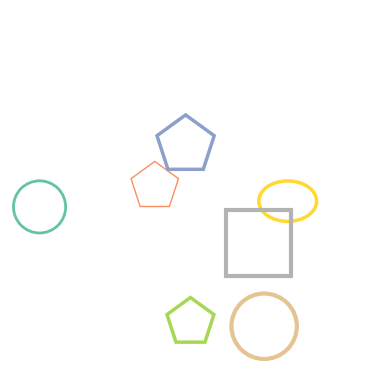[{"shape": "circle", "thickness": 2, "radius": 0.34, "center": [0.103, 0.463]}, {"shape": "pentagon", "thickness": 1, "radius": 0.32, "center": [0.402, 0.516]}, {"shape": "pentagon", "thickness": 2.5, "radius": 0.39, "center": [0.482, 0.623]}, {"shape": "pentagon", "thickness": 2.5, "radius": 0.32, "center": [0.495, 0.163]}, {"shape": "oval", "thickness": 2.5, "radius": 0.38, "center": [0.747, 0.478]}, {"shape": "circle", "thickness": 3, "radius": 0.42, "center": [0.686, 0.153]}, {"shape": "square", "thickness": 3, "radius": 0.42, "center": [0.671, 0.369]}]